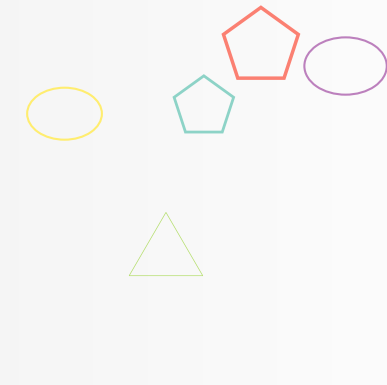[{"shape": "pentagon", "thickness": 2, "radius": 0.4, "center": [0.526, 0.722]}, {"shape": "pentagon", "thickness": 2.5, "radius": 0.51, "center": [0.673, 0.879]}, {"shape": "triangle", "thickness": 0.5, "radius": 0.55, "center": [0.428, 0.339]}, {"shape": "oval", "thickness": 1.5, "radius": 0.53, "center": [0.892, 0.829]}, {"shape": "oval", "thickness": 1.5, "radius": 0.48, "center": [0.167, 0.705]}]